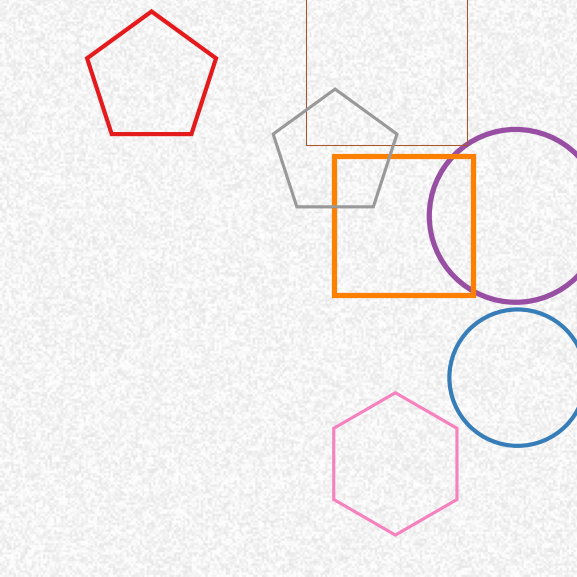[{"shape": "pentagon", "thickness": 2, "radius": 0.59, "center": [0.262, 0.862]}, {"shape": "circle", "thickness": 2, "radius": 0.59, "center": [0.896, 0.345]}, {"shape": "circle", "thickness": 2.5, "radius": 0.75, "center": [0.893, 0.625]}, {"shape": "square", "thickness": 2.5, "radius": 0.6, "center": [0.699, 0.609]}, {"shape": "square", "thickness": 0.5, "radius": 0.7, "center": [0.669, 0.887]}, {"shape": "hexagon", "thickness": 1.5, "radius": 0.62, "center": [0.685, 0.196]}, {"shape": "pentagon", "thickness": 1.5, "radius": 0.56, "center": [0.58, 0.732]}]